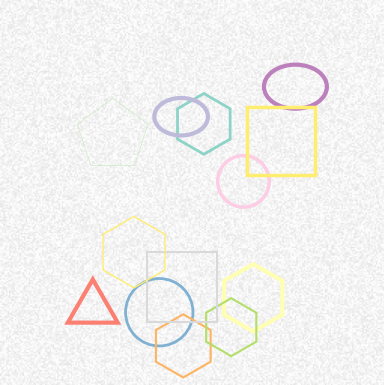[{"shape": "hexagon", "thickness": 2, "radius": 0.39, "center": [0.529, 0.678]}, {"shape": "hexagon", "thickness": 3, "radius": 0.44, "center": [0.658, 0.226]}, {"shape": "oval", "thickness": 3, "radius": 0.35, "center": [0.47, 0.697]}, {"shape": "triangle", "thickness": 3, "radius": 0.37, "center": [0.241, 0.199]}, {"shape": "circle", "thickness": 2, "radius": 0.44, "center": [0.414, 0.189]}, {"shape": "hexagon", "thickness": 1.5, "radius": 0.41, "center": [0.476, 0.102]}, {"shape": "hexagon", "thickness": 1.5, "radius": 0.38, "center": [0.601, 0.15]}, {"shape": "circle", "thickness": 2.5, "radius": 0.33, "center": [0.632, 0.529]}, {"shape": "square", "thickness": 1.5, "radius": 0.45, "center": [0.473, 0.254]}, {"shape": "oval", "thickness": 3, "radius": 0.41, "center": [0.767, 0.775]}, {"shape": "pentagon", "thickness": 0.5, "radius": 0.48, "center": [0.293, 0.648]}, {"shape": "hexagon", "thickness": 1, "radius": 0.46, "center": [0.348, 0.345]}, {"shape": "square", "thickness": 2.5, "radius": 0.44, "center": [0.73, 0.633]}]